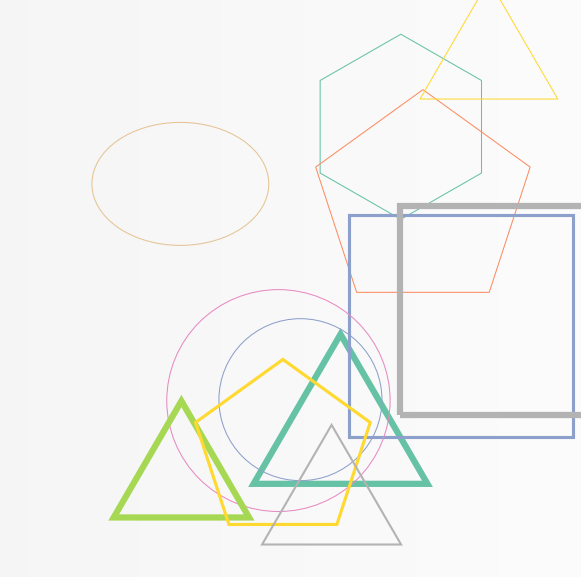[{"shape": "hexagon", "thickness": 0.5, "radius": 0.8, "center": [0.69, 0.78]}, {"shape": "triangle", "thickness": 3, "radius": 0.86, "center": [0.586, 0.248]}, {"shape": "pentagon", "thickness": 0.5, "radius": 0.97, "center": [0.728, 0.65]}, {"shape": "circle", "thickness": 0.5, "radius": 0.7, "center": [0.517, 0.307]}, {"shape": "square", "thickness": 1.5, "radius": 0.96, "center": [0.793, 0.434]}, {"shape": "circle", "thickness": 0.5, "radius": 0.96, "center": [0.479, 0.306]}, {"shape": "triangle", "thickness": 3, "radius": 0.67, "center": [0.312, 0.17]}, {"shape": "triangle", "thickness": 0.5, "radius": 0.68, "center": [0.841, 0.896]}, {"shape": "pentagon", "thickness": 1.5, "radius": 0.79, "center": [0.487, 0.219]}, {"shape": "oval", "thickness": 0.5, "radius": 0.76, "center": [0.31, 0.681]}, {"shape": "square", "thickness": 3, "radius": 0.9, "center": [0.869, 0.461]}, {"shape": "triangle", "thickness": 1, "radius": 0.69, "center": [0.57, 0.125]}]